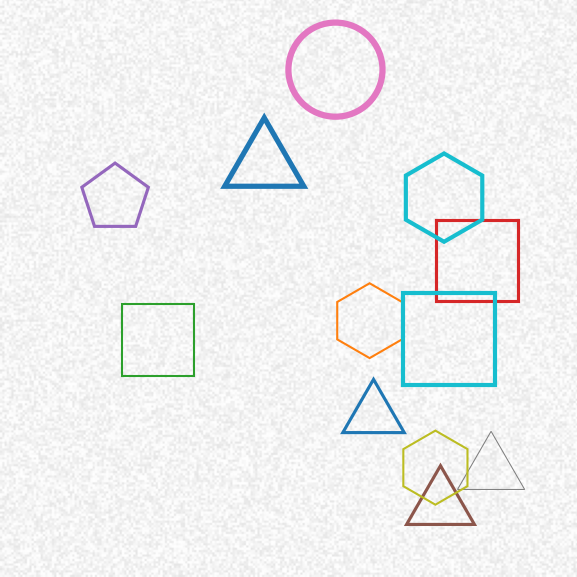[{"shape": "triangle", "thickness": 1.5, "radius": 0.31, "center": [0.647, 0.281]}, {"shape": "triangle", "thickness": 2.5, "radius": 0.4, "center": [0.458, 0.716]}, {"shape": "hexagon", "thickness": 1, "radius": 0.32, "center": [0.64, 0.444]}, {"shape": "square", "thickness": 1, "radius": 0.31, "center": [0.274, 0.411]}, {"shape": "square", "thickness": 1.5, "radius": 0.35, "center": [0.826, 0.548]}, {"shape": "pentagon", "thickness": 1.5, "radius": 0.3, "center": [0.199, 0.656]}, {"shape": "triangle", "thickness": 1.5, "radius": 0.34, "center": [0.763, 0.125]}, {"shape": "circle", "thickness": 3, "radius": 0.41, "center": [0.581, 0.879]}, {"shape": "triangle", "thickness": 0.5, "radius": 0.34, "center": [0.85, 0.185]}, {"shape": "hexagon", "thickness": 1, "radius": 0.32, "center": [0.754, 0.189]}, {"shape": "square", "thickness": 2, "radius": 0.4, "center": [0.777, 0.412]}, {"shape": "hexagon", "thickness": 2, "radius": 0.38, "center": [0.769, 0.657]}]